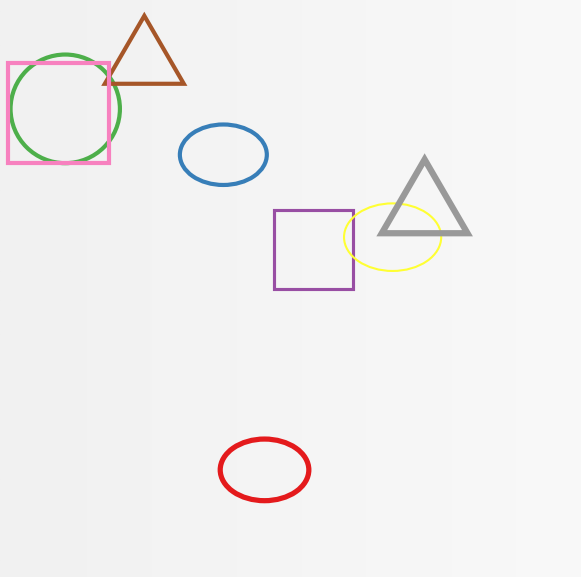[{"shape": "oval", "thickness": 2.5, "radius": 0.38, "center": [0.455, 0.186]}, {"shape": "oval", "thickness": 2, "radius": 0.37, "center": [0.384, 0.731]}, {"shape": "circle", "thickness": 2, "radius": 0.47, "center": [0.112, 0.811]}, {"shape": "square", "thickness": 1.5, "radius": 0.34, "center": [0.54, 0.567]}, {"shape": "oval", "thickness": 1, "radius": 0.42, "center": [0.675, 0.588]}, {"shape": "triangle", "thickness": 2, "radius": 0.39, "center": [0.248, 0.893]}, {"shape": "square", "thickness": 2, "radius": 0.44, "center": [0.101, 0.804]}, {"shape": "triangle", "thickness": 3, "radius": 0.43, "center": [0.731, 0.638]}]